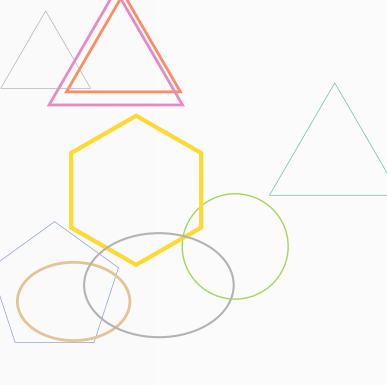[{"shape": "triangle", "thickness": 0.5, "radius": 0.97, "center": [0.864, 0.59]}, {"shape": "triangle", "thickness": 2, "radius": 0.85, "center": [0.319, 0.846]}, {"shape": "pentagon", "thickness": 0.5, "radius": 0.87, "center": [0.141, 0.251]}, {"shape": "triangle", "thickness": 2, "radius": 0.99, "center": [0.299, 0.827]}, {"shape": "circle", "thickness": 1, "radius": 0.68, "center": [0.607, 0.36]}, {"shape": "hexagon", "thickness": 3, "radius": 0.97, "center": [0.351, 0.506]}, {"shape": "oval", "thickness": 2, "radius": 0.73, "center": [0.19, 0.217]}, {"shape": "oval", "thickness": 1.5, "radius": 0.97, "center": [0.41, 0.259]}, {"shape": "triangle", "thickness": 0.5, "radius": 0.67, "center": [0.118, 0.837]}]